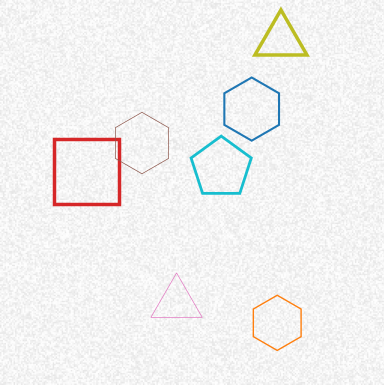[{"shape": "hexagon", "thickness": 1.5, "radius": 0.41, "center": [0.654, 0.717]}, {"shape": "hexagon", "thickness": 1, "radius": 0.36, "center": [0.72, 0.161]}, {"shape": "square", "thickness": 2.5, "radius": 0.42, "center": [0.224, 0.555]}, {"shape": "hexagon", "thickness": 0.5, "radius": 0.4, "center": [0.369, 0.628]}, {"shape": "triangle", "thickness": 0.5, "radius": 0.39, "center": [0.459, 0.214]}, {"shape": "triangle", "thickness": 2.5, "radius": 0.39, "center": [0.73, 0.896]}, {"shape": "pentagon", "thickness": 2, "radius": 0.41, "center": [0.575, 0.564]}]